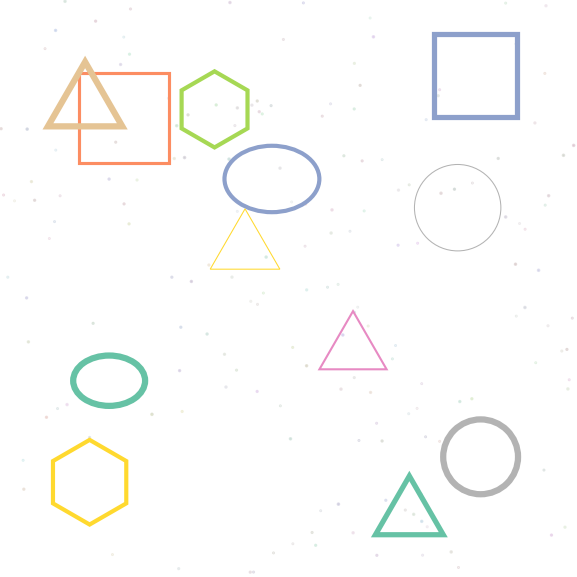[{"shape": "triangle", "thickness": 2.5, "radius": 0.34, "center": [0.709, 0.107]}, {"shape": "oval", "thickness": 3, "radius": 0.31, "center": [0.189, 0.34]}, {"shape": "square", "thickness": 1.5, "radius": 0.39, "center": [0.215, 0.794]}, {"shape": "square", "thickness": 2.5, "radius": 0.36, "center": [0.823, 0.869]}, {"shape": "oval", "thickness": 2, "radius": 0.41, "center": [0.471, 0.689]}, {"shape": "triangle", "thickness": 1, "radius": 0.34, "center": [0.611, 0.393]}, {"shape": "hexagon", "thickness": 2, "radius": 0.33, "center": [0.372, 0.81]}, {"shape": "hexagon", "thickness": 2, "radius": 0.37, "center": [0.155, 0.164]}, {"shape": "triangle", "thickness": 0.5, "radius": 0.35, "center": [0.424, 0.568]}, {"shape": "triangle", "thickness": 3, "radius": 0.37, "center": [0.147, 0.818]}, {"shape": "circle", "thickness": 0.5, "radius": 0.37, "center": [0.792, 0.639]}, {"shape": "circle", "thickness": 3, "radius": 0.32, "center": [0.832, 0.208]}]